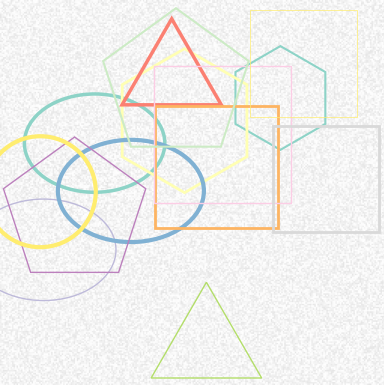[{"shape": "oval", "thickness": 2.5, "radius": 0.91, "center": [0.246, 0.628]}, {"shape": "hexagon", "thickness": 1.5, "radius": 0.67, "center": [0.728, 0.746]}, {"shape": "hexagon", "thickness": 2, "radius": 0.94, "center": [0.479, 0.687]}, {"shape": "oval", "thickness": 1, "radius": 0.94, "center": [0.113, 0.351]}, {"shape": "triangle", "thickness": 2.5, "radius": 0.74, "center": [0.446, 0.802]}, {"shape": "oval", "thickness": 3, "radius": 0.95, "center": [0.34, 0.504]}, {"shape": "square", "thickness": 2, "radius": 0.8, "center": [0.562, 0.567]}, {"shape": "triangle", "thickness": 1, "radius": 0.83, "center": [0.536, 0.101]}, {"shape": "square", "thickness": 1, "radius": 0.89, "center": [0.577, 0.651]}, {"shape": "square", "thickness": 2, "radius": 0.69, "center": [0.846, 0.535]}, {"shape": "pentagon", "thickness": 1, "radius": 0.97, "center": [0.194, 0.45]}, {"shape": "pentagon", "thickness": 1.5, "radius": 0.99, "center": [0.457, 0.78]}, {"shape": "circle", "thickness": 3, "radius": 0.72, "center": [0.105, 0.502]}, {"shape": "square", "thickness": 0.5, "radius": 0.7, "center": [0.788, 0.835]}]